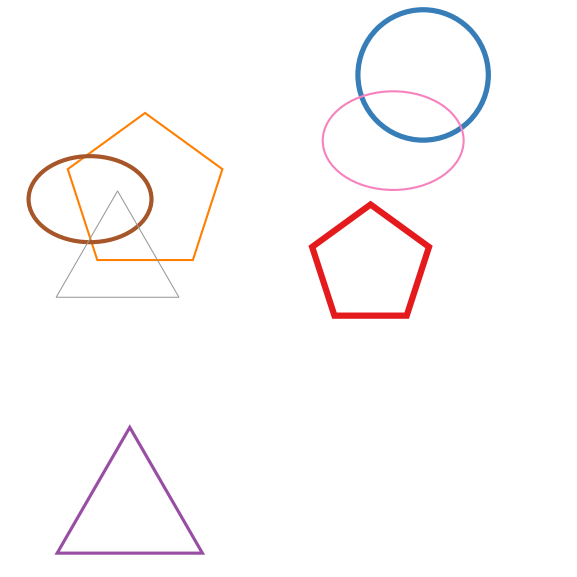[{"shape": "pentagon", "thickness": 3, "radius": 0.53, "center": [0.642, 0.539]}, {"shape": "circle", "thickness": 2.5, "radius": 0.56, "center": [0.733, 0.869]}, {"shape": "triangle", "thickness": 1.5, "radius": 0.73, "center": [0.225, 0.114]}, {"shape": "pentagon", "thickness": 1, "radius": 0.7, "center": [0.251, 0.663]}, {"shape": "oval", "thickness": 2, "radius": 0.53, "center": [0.156, 0.654]}, {"shape": "oval", "thickness": 1, "radius": 0.61, "center": [0.681, 0.756]}, {"shape": "triangle", "thickness": 0.5, "radius": 0.61, "center": [0.204, 0.546]}]